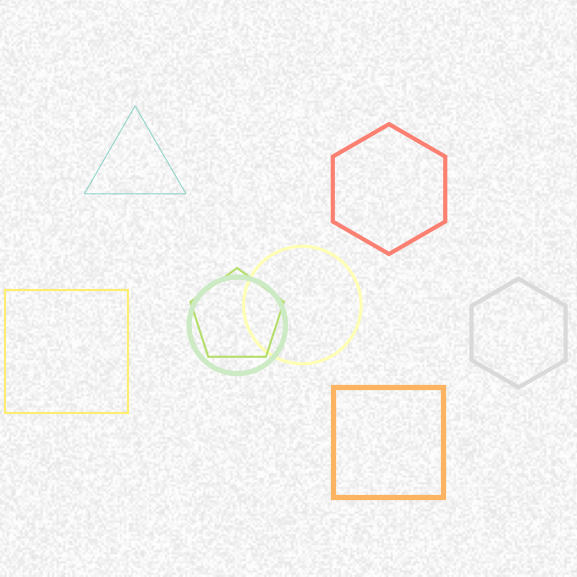[{"shape": "triangle", "thickness": 0.5, "radius": 0.51, "center": [0.234, 0.714]}, {"shape": "circle", "thickness": 1.5, "radius": 0.51, "center": [0.524, 0.471]}, {"shape": "hexagon", "thickness": 2, "radius": 0.56, "center": [0.674, 0.672]}, {"shape": "square", "thickness": 2.5, "radius": 0.48, "center": [0.673, 0.235]}, {"shape": "pentagon", "thickness": 1, "radius": 0.42, "center": [0.411, 0.45]}, {"shape": "hexagon", "thickness": 2, "radius": 0.47, "center": [0.898, 0.422]}, {"shape": "circle", "thickness": 2.5, "radius": 0.42, "center": [0.411, 0.436]}, {"shape": "square", "thickness": 1, "radius": 0.53, "center": [0.115, 0.39]}]